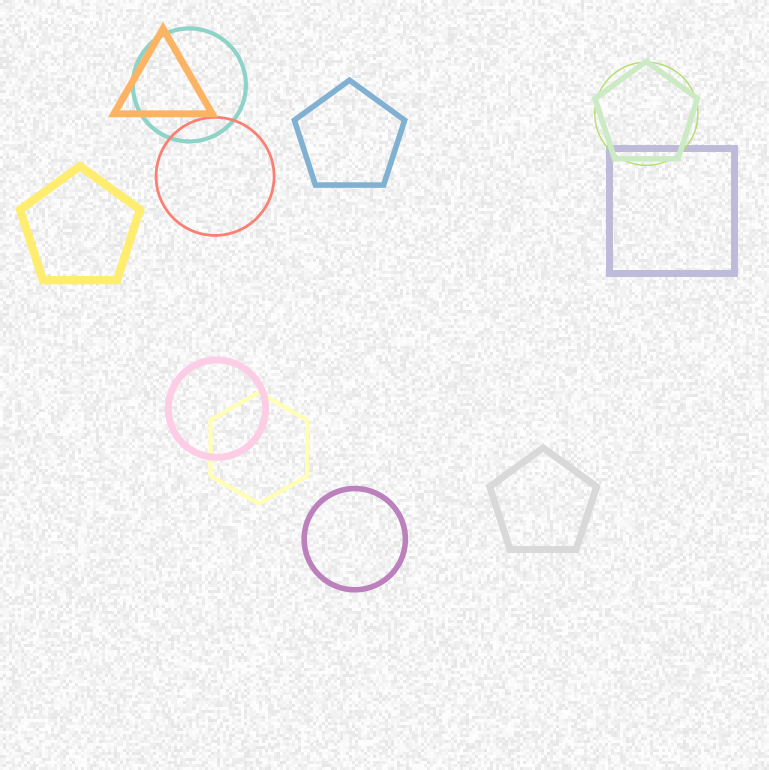[{"shape": "circle", "thickness": 1.5, "radius": 0.37, "center": [0.246, 0.89]}, {"shape": "hexagon", "thickness": 1.5, "radius": 0.36, "center": [0.336, 0.418]}, {"shape": "square", "thickness": 2.5, "radius": 0.41, "center": [0.872, 0.727]}, {"shape": "circle", "thickness": 1, "radius": 0.38, "center": [0.279, 0.771]}, {"shape": "pentagon", "thickness": 2, "radius": 0.38, "center": [0.454, 0.821]}, {"shape": "triangle", "thickness": 2.5, "radius": 0.37, "center": [0.212, 0.889]}, {"shape": "circle", "thickness": 0.5, "radius": 0.33, "center": [0.839, 0.852]}, {"shape": "circle", "thickness": 2.5, "radius": 0.32, "center": [0.282, 0.469]}, {"shape": "pentagon", "thickness": 2.5, "radius": 0.36, "center": [0.705, 0.345]}, {"shape": "circle", "thickness": 2, "radius": 0.33, "center": [0.461, 0.3]}, {"shape": "pentagon", "thickness": 2, "radius": 0.35, "center": [0.839, 0.85]}, {"shape": "pentagon", "thickness": 3, "radius": 0.41, "center": [0.104, 0.702]}]